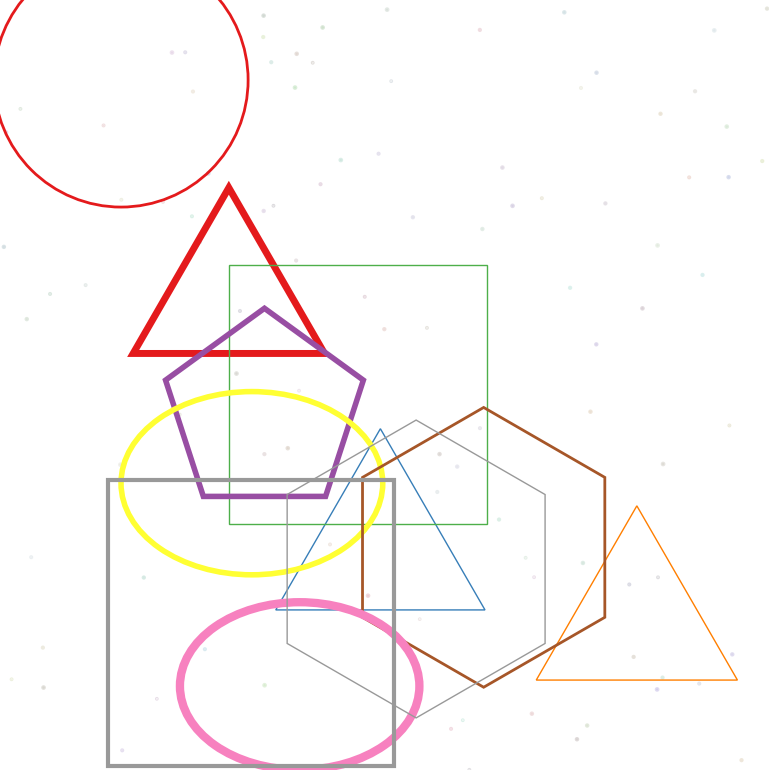[{"shape": "triangle", "thickness": 2.5, "radius": 0.72, "center": [0.297, 0.613]}, {"shape": "circle", "thickness": 1, "radius": 0.82, "center": [0.157, 0.896]}, {"shape": "triangle", "thickness": 0.5, "radius": 0.78, "center": [0.494, 0.286]}, {"shape": "square", "thickness": 0.5, "radius": 0.84, "center": [0.465, 0.488]}, {"shape": "pentagon", "thickness": 2, "radius": 0.68, "center": [0.343, 0.465]}, {"shape": "triangle", "thickness": 0.5, "radius": 0.75, "center": [0.827, 0.192]}, {"shape": "oval", "thickness": 2, "radius": 0.85, "center": [0.327, 0.372]}, {"shape": "hexagon", "thickness": 1, "radius": 0.91, "center": [0.628, 0.289]}, {"shape": "oval", "thickness": 3, "radius": 0.78, "center": [0.389, 0.109]}, {"shape": "hexagon", "thickness": 0.5, "radius": 0.97, "center": [0.54, 0.261]}, {"shape": "square", "thickness": 1.5, "radius": 0.93, "center": [0.326, 0.191]}]